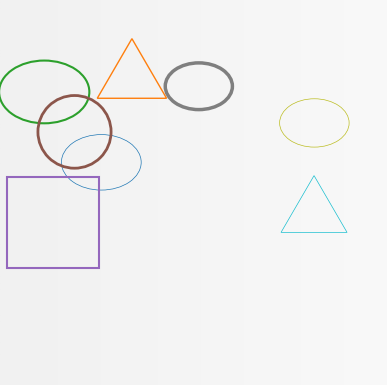[{"shape": "oval", "thickness": 0.5, "radius": 0.51, "center": [0.261, 0.578]}, {"shape": "triangle", "thickness": 1, "radius": 0.52, "center": [0.34, 0.796]}, {"shape": "oval", "thickness": 1.5, "radius": 0.58, "center": [0.114, 0.761]}, {"shape": "square", "thickness": 1.5, "radius": 0.59, "center": [0.136, 0.422]}, {"shape": "circle", "thickness": 2, "radius": 0.47, "center": [0.192, 0.658]}, {"shape": "oval", "thickness": 2.5, "radius": 0.43, "center": [0.513, 0.776]}, {"shape": "oval", "thickness": 0.5, "radius": 0.45, "center": [0.811, 0.681]}, {"shape": "triangle", "thickness": 0.5, "radius": 0.49, "center": [0.81, 0.446]}]